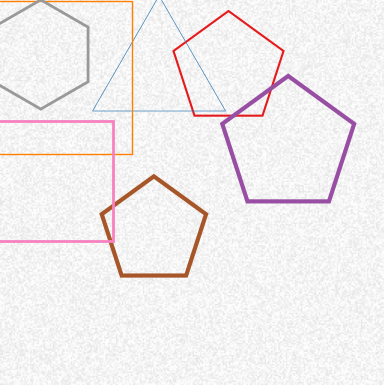[{"shape": "pentagon", "thickness": 1.5, "radius": 0.75, "center": [0.594, 0.821]}, {"shape": "triangle", "thickness": 0.5, "radius": 1.0, "center": [0.413, 0.811]}, {"shape": "pentagon", "thickness": 3, "radius": 0.9, "center": [0.749, 0.623]}, {"shape": "square", "thickness": 1, "radius": 1.0, "center": [0.143, 0.798]}, {"shape": "pentagon", "thickness": 3, "radius": 0.71, "center": [0.4, 0.4]}, {"shape": "square", "thickness": 2, "radius": 0.78, "center": [0.138, 0.53]}, {"shape": "hexagon", "thickness": 2, "radius": 0.71, "center": [0.106, 0.859]}]